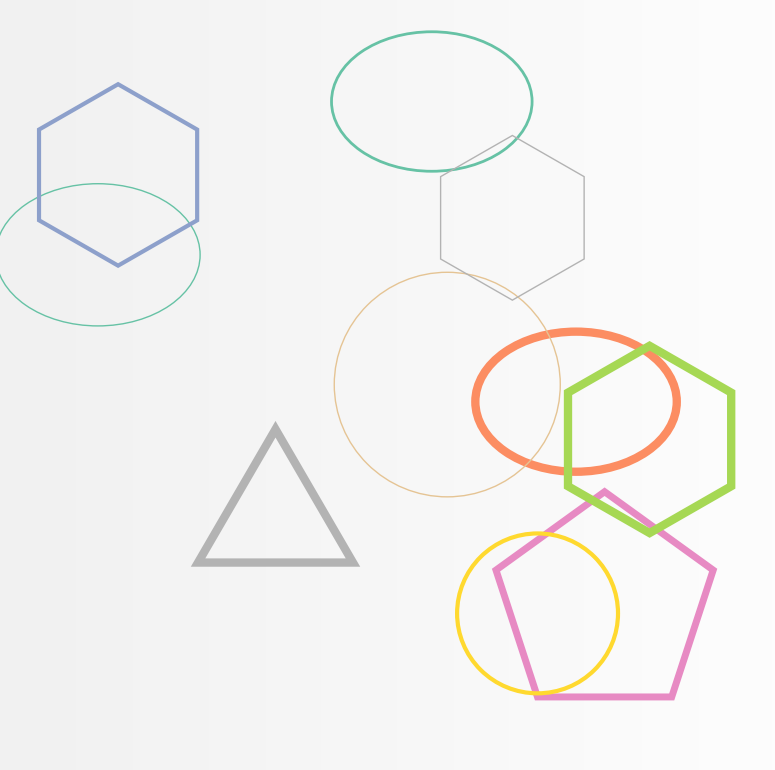[{"shape": "oval", "thickness": 1, "radius": 0.65, "center": [0.557, 0.868]}, {"shape": "oval", "thickness": 0.5, "radius": 0.66, "center": [0.126, 0.669]}, {"shape": "oval", "thickness": 3, "radius": 0.65, "center": [0.743, 0.478]}, {"shape": "hexagon", "thickness": 1.5, "radius": 0.59, "center": [0.152, 0.773]}, {"shape": "pentagon", "thickness": 2.5, "radius": 0.74, "center": [0.78, 0.214]}, {"shape": "hexagon", "thickness": 3, "radius": 0.61, "center": [0.838, 0.429]}, {"shape": "circle", "thickness": 1.5, "radius": 0.52, "center": [0.694, 0.203]}, {"shape": "circle", "thickness": 0.5, "radius": 0.73, "center": [0.577, 0.501]}, {"shape": "triangle", "thickness": 3, "radius": 0.58, "center": [0.355, 0.327]}, {"shape": "hexagon", "thickness": 0.5, "radius": 0.53, "center": [0.661, 0.717]}]